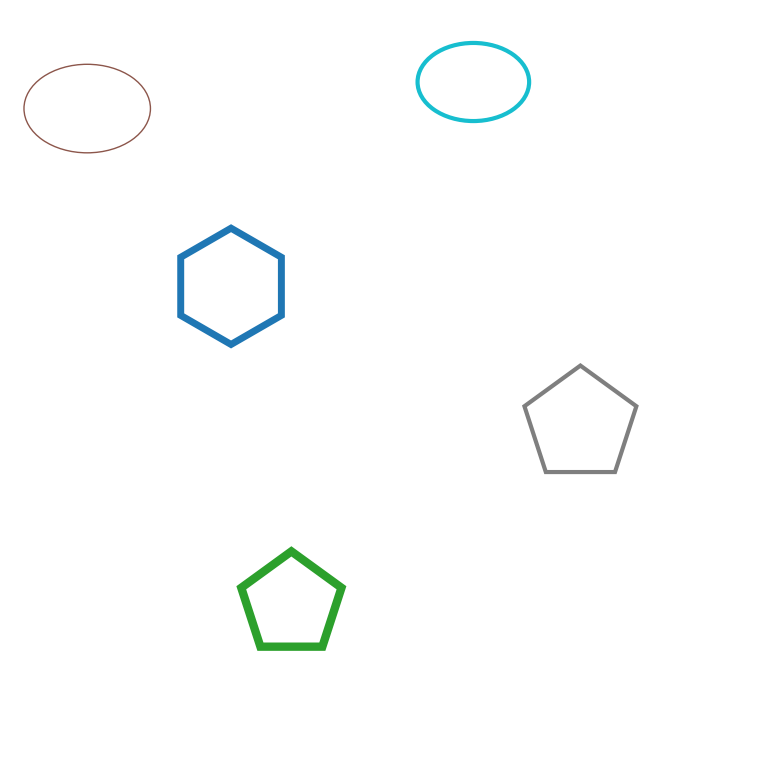[{"shape": "hexagon", "thickness": 2.5, "radius": 0.38, "center": [0.3, 0.628]}, {"shape": "pentagon", "thickness": 3, "radius": 0.34, "center": [0.378, 0.216]}, {"shape": "oval", "thickness": 0.5, "radius": 0.41, "center": [0.113, 0.859]}, {"shape": "pentagon", "thickness": 1.5, "radius": 0.38, "center": [0.754, 0.449]}, {"shape": "oval", "thickness": 1.5, "radius": 0.36, "center": [0.615, 0.894]}]